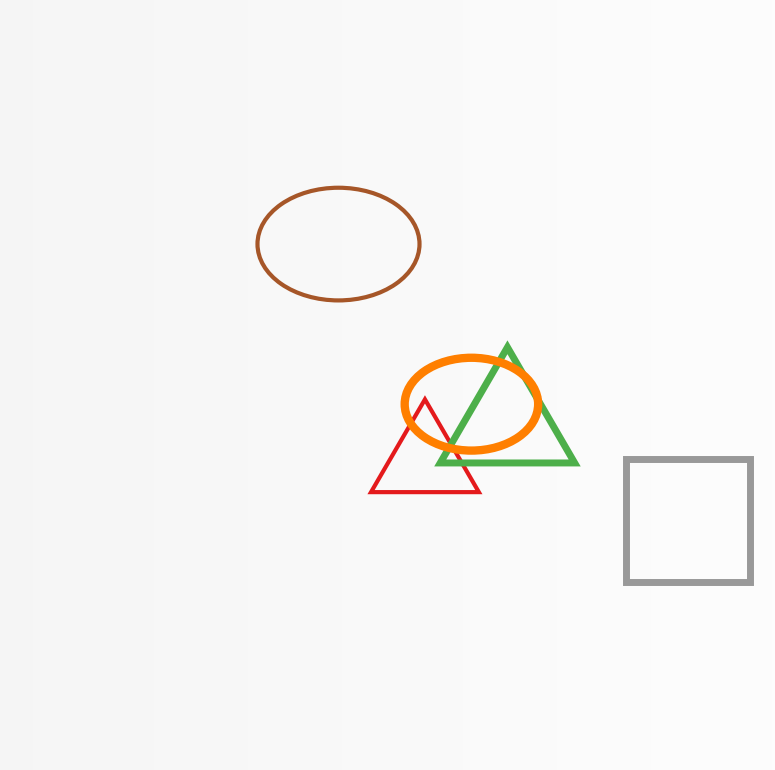[{"shape": "triangle", "thickness": 1.5, "radius": 0.4, "center": [0.548, 0.401]}, {"shape": "triangle", "thickness": 2.5, "radius": 0.5, "center": [0.655, 0.449]}, {"shape": "oval", "thickness": 3, "radius": 0.43, "center": [0.608, 0.475]}, {"shape": "oval", "thickness": 1.5, "radius": 0.52, "center": [0.437, 0.683]}, {"shape": "square", "thickness": 2.5, "radius": 0.4, "center": [0.888, 0.324]}]